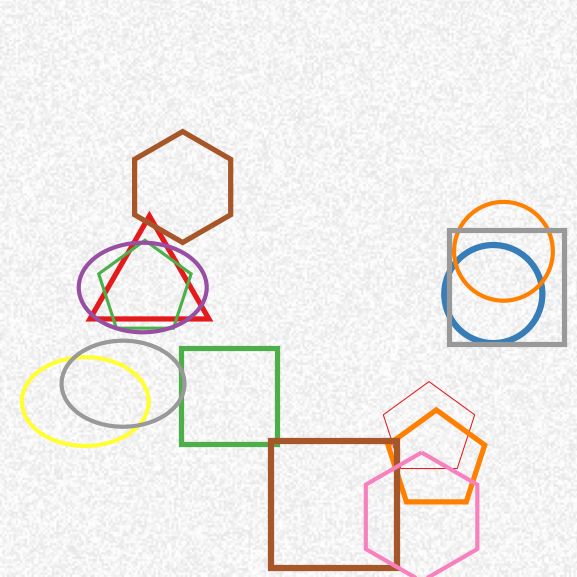[{"shape": "triangle", "thickness": 2.5, "radius": 0.59, "center": [0.259, 0.506]}, {"shape": "pentagon", "thickness": 0.5, "radius": 0.42, "center": [0.743, 0.255]}, {"shape": "circle", "thickness": 3, "radius": 0.42, "center": [0.854, 0.49]}, {"shape": "square", "thickness": 2.5, "radius": 0.41, "center": [0.397, 0.314]}, {"shape": "pentagon", "thickness": 1.5, "radius": 0.42, "center": [0.251, 0.499]}, {"shape": "oval", "thickness": 2, "radius": 0.55, "center": [0.247, 0.501]}, {"shape": "pentagon", "thickness": 2.5, "radius": 0.44, "center": [0.756, 0.201]}, {"shape": "circle", "thickness": 2, "radius": 0.43, "center": [0.872, 0.564]}, {"shape": "oval", "thickness": 2, "radius": 0.55, "center": [0.148, 0.304]}, {"shape": "hexagon", "thickness": 2.5, "radius": 0.48, "center": [0.316, 0.675]}, {"shape": "square", "thickness": 3, "radius": 0.55, "center": [0.578, 0.126]}, {"shape": "hexagon", "thickness": 2, "radius": 0.56, "center": [0.73, 0.104]}, {"shape": "square", "thickness": 2.5, "radius": 0.5, "center": [0.877, 0.502]}, {"shape": "oval", "thickness": 2, "radius": 0.53, "center": [0.213, 0.335]}]